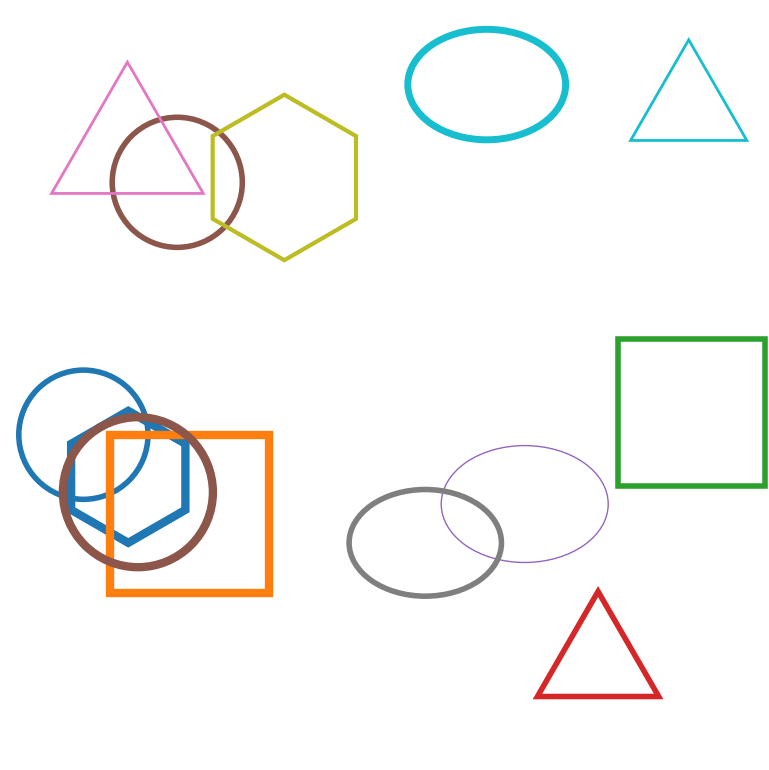[{"shape": "hexagon", "thickness": 3, "radius": 0.43, "center": [0.167, 0.381]}, {"shape": "circle", "thickness": 2, "radius": 0.42, "center": [0.108, 0.435]}, {"shape": "square", "thickness": 3, "radius": 0.51, "center": [0.246, 0.333]}, {"shape": "square", "thickness": 2, "radius": 0.48, "center": [0.898, 0.465]}, {"shape": "triangle", "thickness": 2, "radius": 0.45, "center": [0.777, 0.141]}, {"shape": "oval", "thickness": 0.5, "radius": 0.54, "center": [0.681, 0.345]}, {"shape": "circle", "thickness": 3, "radius": 0.49, "center": [0.179, 0.361]}, {"shape": "circle", "thickness": 2, "radius": 0.42, "center": [0.23, 0.763]}, {"shape": "triangle", "thickness": 1, "radius": 0.57, "center": [0.165, 0.806]}, {"shape": "oval", "thickness": 2, "radius": 0.49, "center": [0.552, 0.295]}, {"shape": "hexagon", "thickness": 1.5, "radius": 0.54, "center": [0.369, 0.77]}, {"shape": "triangle", "thickness": 1, "radius": 0.44, "center": [0.894, 0.861]}, {"shape": "oval", "thickness": 2.5, "radius": 0.51, "center": [0.632, 0.89]}]